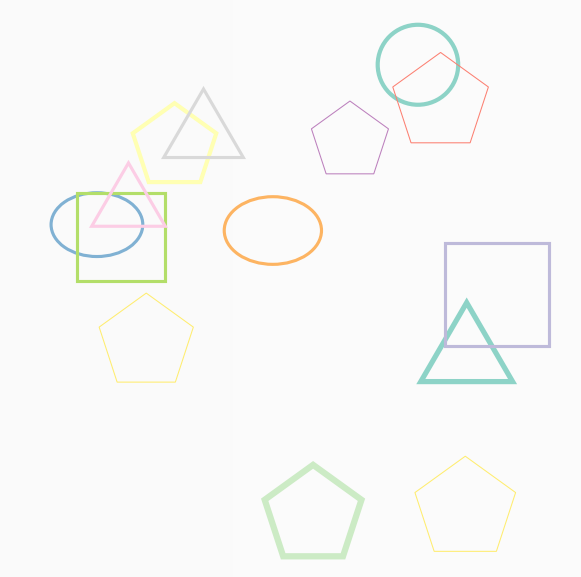[{"shape": "circle", "thickness": 2, "radius": 0.35, "center": [0.719, 0.887]}, {"shape": "triangle", "thickness": 2.5, "radius": 0.46, "center": [0.803, 0.384]}, {"shape": "pentagon", "thickness": 2, "radius": 0.38, "center": [0.3, 0.745]}, {"shape": "square", "thickness": 1.5, "radius": 0.45, "center": [0.855, 0.489]}, {"shape": "pentagon", "thickness": 0.5, "radius": 0.43, "center": [0.758, 0.822]}, {"shape": "oval", "thickness": 1.5, "radius": 0.39, "center": [0.167, 0.61]}, {"shape": "oval", "thickness": 1.5, "radius": 0.42, "center": [0.469, 0.6]}, {"shape": "square", "thickness": 1.5, "radius": 0.38, "center": [0.208, 0.588]}, {"shape": "triangle", "thickness": 1.5, "radius": 0.37, "center": [0.221, 0.644]}, {"shape": "triangle", "thickness": 1.5, "radius": 0.4, "center": [0.35, 0.766]}, {"shape": "pentagon", "thickness": 0.5, "radius": 0.35, "center": [0.602, 0.754]}, {"shape": "pentagon", "thickness": 3, "radius": 0.44, "center": [0.539, 0.107]}, {"shape": "pentagon", "thickness": 0.5, "radius": 0.43, "center": [0.252, 0.406]}, {"shape": "pentagon", "thickness": 0.5, "radius": 0.46, "center": [0.8, 0.118]}]